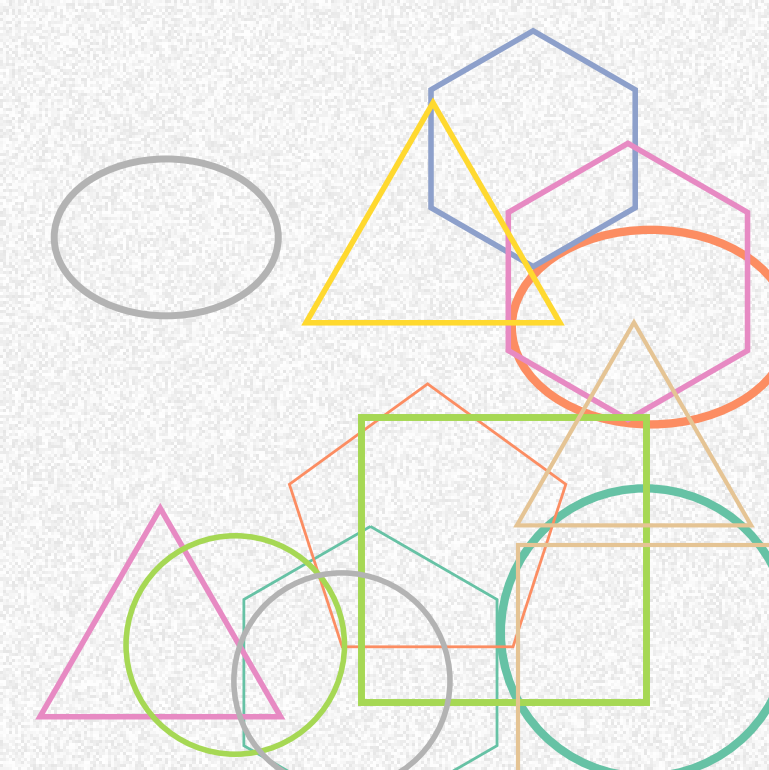[{"shape": "circle", "thickness": 3, "radius": 0.94, "center": [0.838, 0.179]}, {"shape": "hexagon", "thickness": 1, "radius": 0.95, "center": [0.481, 0.127]}, {"shape": "oval", "thickness": 3, "radius": 0.9, "center": [0.845, 0.575]}, {"shape": "pentagon", "thickness": 1, "radius": 0.94, "center": [0.555, 0.313]}, {"shape": "hexagon", "thickness": 2, "radius": 0.77, "center": [0.692, 0.807]}, {"shape": "hexagon", "thickness": 2, "radius": 0.9, "center": [0.815, 0.634]}, {"shape": "triangle", "thickness": 2, "radius": 0.9, "center": [0.208, 0.159]}, {"shape": "square", "thickness": 2.5, "radius": 0.93, "center": [0.654, 0.274]}, {"shape": "circle", "thickness": 2, "radius": 0.71, "center": [0.306, 0.162]}, {"shape": "triangle", "thickness": 2, "radius": 0.95, "center": [0.562, 0.676]}, {"shape": "square", "thickness": 1.5, "radius": 0.95, "center": [0.862, 0.102]}, {"shape": "triangle", "thickness": 1.5, "radius": 0.88, "center": [0.823, 0.406]}, {"shape": "circle", "thickness": 2, "radius": 0.7, "center": [0.444, 0.116]}, {"shape": "oval", "thickness": 2.5, "radius": 0.73, "center": [0.216, 0.692]}]